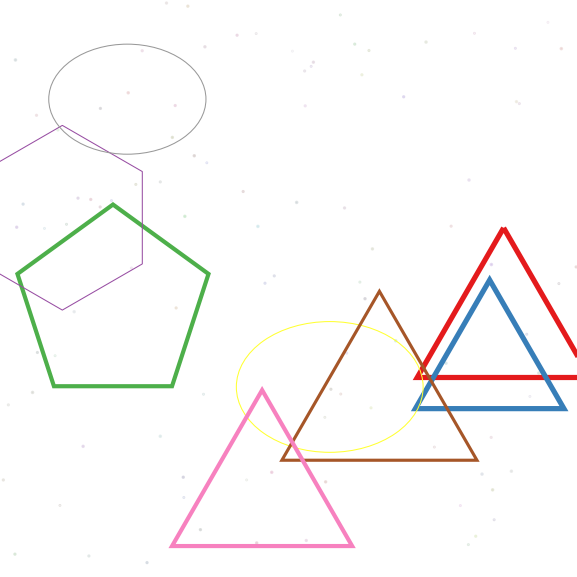[{"shape": "triangle", "thickness": 2.5, "radius": 0.86, "center": [0.872, 0.432]}, {"shape": "triangle", "thickness": 2.5, "radius": 0.74, "center": [0.848, 0.366]}, {"shape": "pentagon", "thickness": 2, "radius": 0.87, "center": [0.196, 0.471]}, {"shape": "hexagon", "thickness": 0.5, "radius": 0.8, "center": [0.108, 0.622]}, {"shape": "oval", "thickness": 0.5, "radius": 0.81, "center": [0.571, 0.329]}, {"shape": "triangle", "thickness": 1.5, "radius": 0.98, "center": [0.657, 0.3]}, {"shape": "triangle", "thickness": 2, "radius": 0.9, "center": [0.454, 0.144]}, {"shape": "oval", "thickness": 0.5, "radius": 0.68, "center": [0.221, 0.827]}]